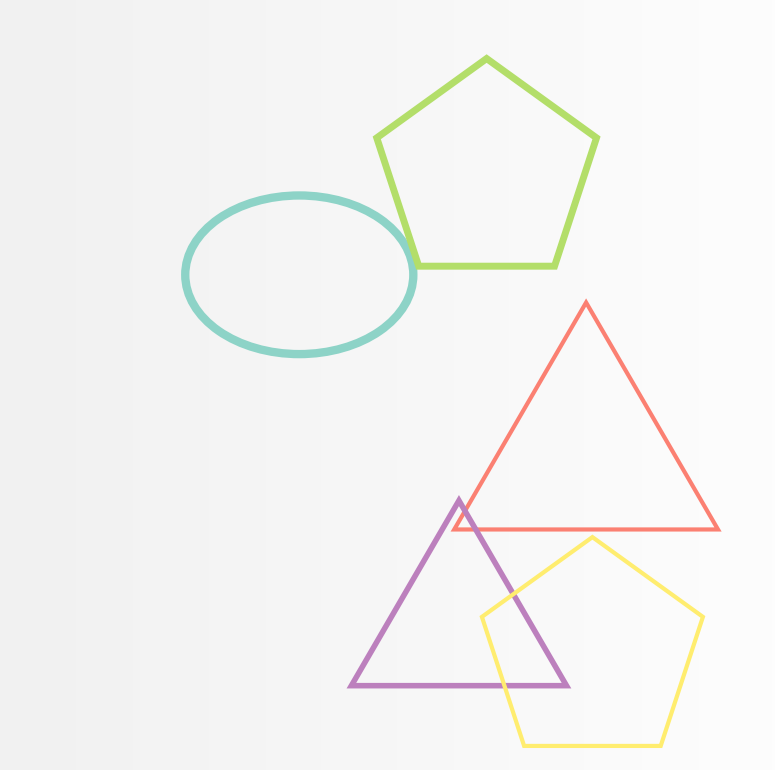[{"shape": "oval", "thickness": 3, "radius": 0.74, "center": [0.386, 0.643]}, {"shape": "triangle", "thickness": 1.5, "radius": 0.98, "center": [0.756, 0.411]}, {"shape": "pentagon", "thickness": 2.5, "radius": 0.75, "center": [0.628, 0.775]}, {"shape": "triangle", "thickness": 2, "radius": 0.8, "center": [0.592, 0.19]}, {"shape": "pentagon", "thickness": 1.5, "radius": 0.75, "center": [0.764, 0.153]}]